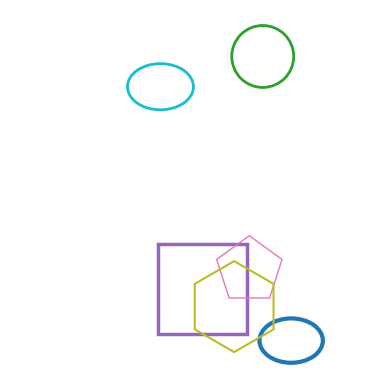[{"shape": "oval", "thickness": 3, "radius": 0.41, "center": [0.756, 0.115]}, {"shape": "circle", "thickness": 2, "radius": 0.4, "center": [0.682, 0.853]}, {"shape": "square", "thickness": 2.5, "radius": 0.58, "center": [0.525, 0.25]}, {"shape": "pentagon", "thickness": 1, "radius": 0.45, "center": [0.648, 0.298]}, {"shape": "hexagon", "thickness": 1.5, "radius": 0.59, "center": [0.608, 0.204]}, {"shape": "oval", "thickness": 2, "radius": 0.43, "center": [0.417, 0.775]}]